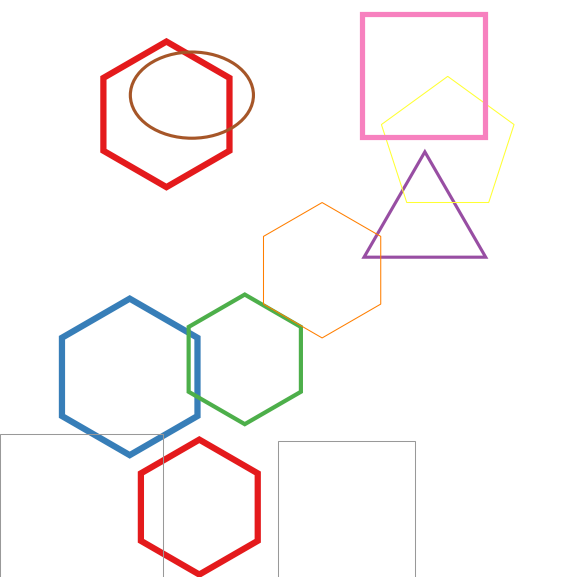[{"shape": "hexagon", "thickness": 3, "radius": 0.63, "center": [0.288, 0.801]}, {"shape": "hexagon", "thickness": 3, "radius": 0.58, "center": [0.345, 0.121]}, {"shape": "hexagon", "thickness": 3, "radius": 0.68, "center": [0.225, 0.347]}, {"shape": "hexagon", "thickness": 2, "radius": 0.56, "center": [0.424, 0.377]}, {"shape": "triangle", "thickness": 1.5, "radius": 0.61, "center": [0.736, 0.615]}, {"shape": "hexagon", "thickness": 0.5, "radius": 0.59, "center": [0.558, 0.531]}, {"shape": "pentagon", "thickness": 0.5, "radius": 0.6, "center": [0.775, 0.746]}, {"shape": "oval", "thickness": 1.5, "radius": 0.53, "center": [0.332, 0.834]}, {"shape": "square", "thickness": 2.5, "radius": 0.53, "center": [0.733, 0.868]}, {"shape": "square", "thickness": 0.5, "radius": 0.71, "center": [0.142, 0.105]}, {"shape": "square", "thickness": 0.5, "radius": 0.59, "center": [0.6, 0.117]}]